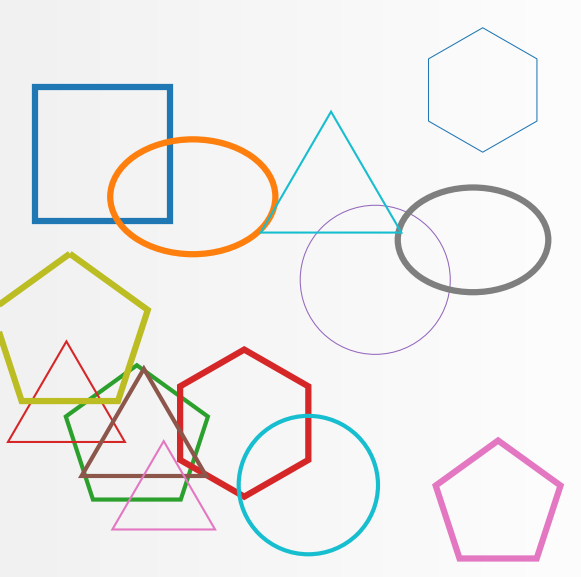[{"shape": "square", "thickness": 3, "radius": 0.58, "center": [0.176, 0.732]}, {"shape": "hexagon", "thickness": 0.5, "radius": 0.54, "center": [0.83, 0.843]}, {"shape": "oval", "thickness": 3, "radius": 0.71, "center": [0.332, 0.658]}, {"shape": "pentagon", "thickness": 2, "radius": 0.64, "center": [0.235, 0.238]}, {"shape": "hexagon", "thickness": 3, "radius": 0.64, "center": [0.42, 0.266]}, {"shape": "triangle", "thickness": 1, "radius": 0.58, "center": [0.114, 0.292]}, {"shape": "circle", "thickness": 0.5, "radius": 0.65, "center": [0.646, 0.515]}, {"shape": "triangle", "thickness": 2, "radius": 0.62, "center": [0.248, 0.237]}, {"shape": "pentagon", "thickness": 3, "radius": 0.56, "center": [0.857, 0.123]}, {"shape": "triangle", "thickness": 1, "radius": 0.51, "center": [0.282, 0.133]}, {"shape": "oval", "thickness": 3, "radius": 0.65, "center": [0.814, 0.584]}, {"shape": "pentagon", "thickness": 3, "radius": 0.71, "center": [0.12, 0.419]}, {"shape": "triangle", "thickness": 1, "radius": 0.7, "center": [0.57, 0.666]}, {"shape": "circle", "thickness": 2, "radius": 0.6, "center": [0.53, 0.159]}]